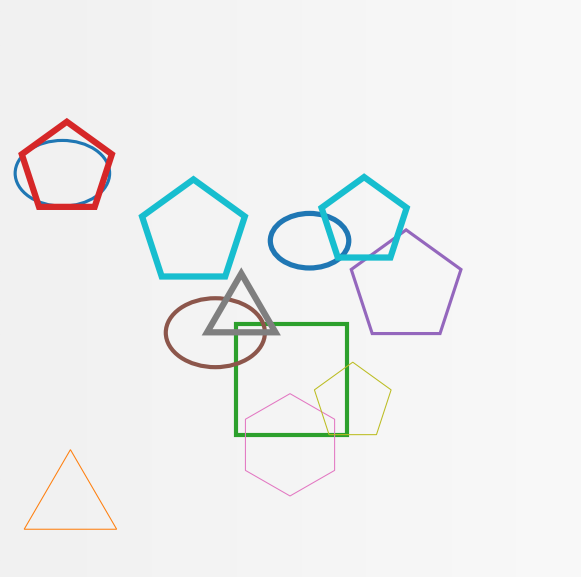[{"shape": "oval", "thickness": 2.5, "radius": 0.34, "center": [0.533, 0.582]}, {"shape": "oval", "thickness": 1.5, "radius": 0.41, "center": [0.107, 0.699]}, {"shape": "triangle", "thickness": 0.5, "radius": 0.46, "center": [0.121, 0.129]}, {"shape": "square", "thickness": 2, "radius": 0.48, "center": [0.502, 0.342]}, {"shape": "pentagon", "thickness": 3, "radius": 0.41, "center": [0.115, 0.707]}, {"shape": "pentagon", "thickness": 1.5, "radius": 0.5, "center": [0.699, 0.502]}, {"shape": "oval", "thickness": 2, "radius": 0.43, "center": [0.37, 0.423]}, {"shape": "hexagon", "thickness": 0.5, "radius": 0.44, "center": [0.499, 0.229]}, {"shape": "triangle", "thickness": 3, "radius": 0.34, "center": [0.415, 0.458]}, {"shape": "pentagon", "thickness": 0.5, "radius": 0.35, "center": [0.607, 0.303]}, {"shape": "pentagon", "thickness": 3, "radius": 0.46, "center": [0.333, 0.596]}, {"shape": "pentagon", "thickness": 3, "radius": 0.39, "center": [0.626, 0.616]}]